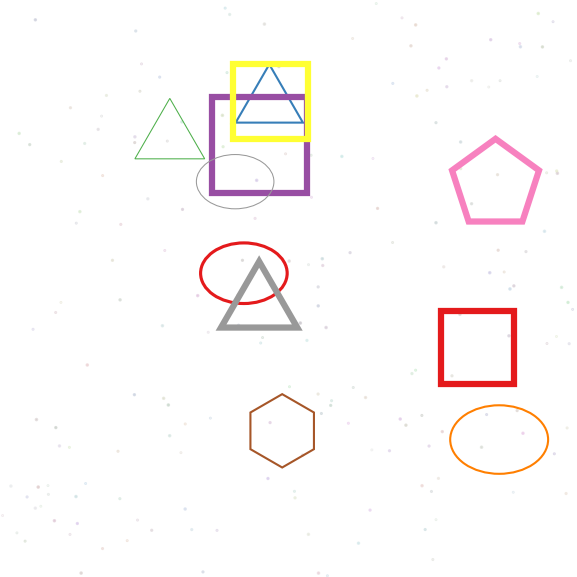[{"shape": "square", "thickness": 3, "radius": 0.32, "center": [0.827, 0.397]}, {"shape": "oval", "thickness": 1.5, "radius": 0.37, "center": [0.422, 0.526]}, {"shape": "triangle", "thickness": 1, "radius": 0.34, "center": [0.466, 0.82]}, {"shape": "triangle", "thickness": 0.5, "radius": 0.35, "center": [0.294, 0.759]}, {"shape": "square", "thickness": 3, "radius": 0.41, "center": [0.449, 0.748]}, {"shape": "oval", "thickness": 1, "radius": 0.42, "center": [0.864, 0.238]}, {"shape": "square", "thickness": 3, "radius": 0.32, "center": [0.469, 0.823]}, {"shape": "hexagon", "thickness": 1, "radius": 0.32, "center": [0.489, 0.253]}, {"shape": "pentagon", "thickness": 3, "radius": 0.4, "center": [0.858, 0.68]}, {"shape": "triangle", "thickness": 3, "radius": 0.38, "center": [0.449, 0.47]}, {"shape": "oval", "thickness": 0.5, "radius": 0.34, "center": [0.407, 0.685]}]